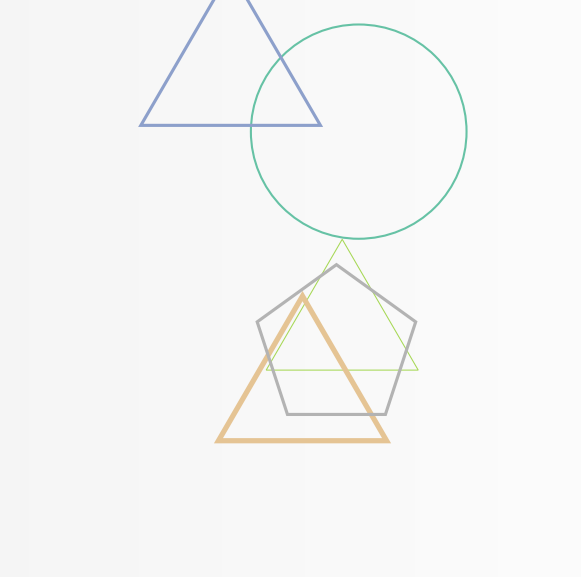[{"shape": "circle", "thickness": 1, "radius": 0.93, "center": [0.617, 0.771]}, {"shape": "triangle", "thickness": 1.5, "radius": 0.89, "center": [0.397, 0.871]}, {"shape": "triangle", "thickness": 0.5, "radius": 0.76, "center": [0.589, 0.434]}, {"shape": "triangle", "thickness": 2.5, "radius": 0.84, "center": [0.52, 0.319]}, {"shape": "pentagon", "thickness": 1.5, "radius": 0.72, "center": [0.579, 0.397]}]